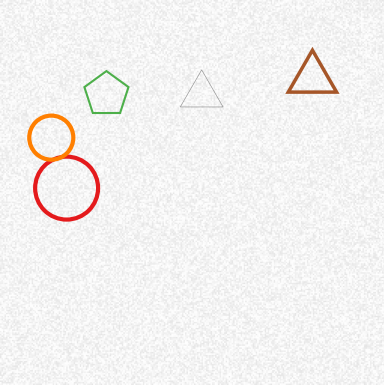[{"shape": "circle", "thickness": 3, "radius": 0.41, "center": [0.173, 0.511]}, {"shape": "pentagon", "thickness": 1.5, "radius": 0.3, "center": [0.276, 0.755]}, {"shape": "circle", "thickness": 3, "radius": 0.29, "center": [0.133, 0.642]}, {"shape": "triangle", "thickness": 2.5, "radius": 0.36, "center": [0.812, 0.797]}, {"shape": "triangle", "thickness": 0.5, "radius": 0.32, "center": [0.524, 0.754]}]